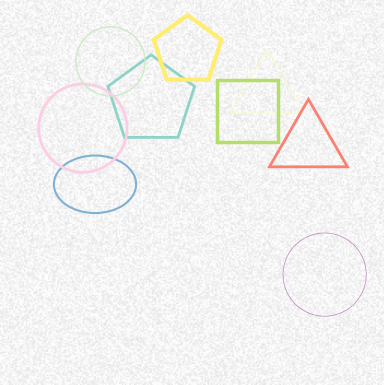[{"shape": "pentagon", "thickness": 2, "radius": 0.59, "center": [0.393, 0.739]}, {"shape": "triangle", "thickness": 0.5, "radius": 0.55, "center": [0.694, 0.762]}, {"shape": "triangle", "thickness": 2, "radius": 0.58, "center": [0.801, 0.625]}, {"shape": "oval", "thickness": 1.5, "radius": 0.53, "center": [0.247, 0.521]}, {"shape": "square", "thickness": 2.5, "radius": 0.4, "center": [0.643, 0.711]}, {"shape": "circle", "thickness": 2, "radius": 0.57, "center": [0.215, 0.667]}, {"shape": "circle", "thickness": 0.5, "radius": 0.54, "center": [0.843, 0.287]}, {"shape": "circle", "thickness": 1, "radius": 0.45, "center": [0.287, 0.84]}, {"shape": "pentagon", "thickness": 3, "radius": 0.46, "center": [0.487, 0.868]}]